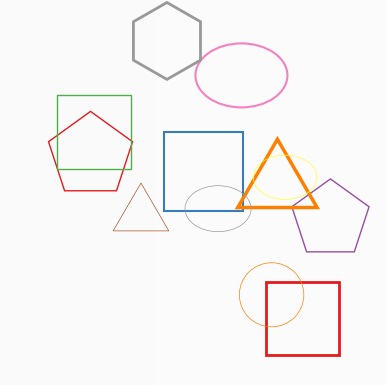[{"shape": "square", "thickness": 2, "radius": 0.47, "center": [0.781, 0.173]}, {"shape": "pentagon", "thickness": 1, "radius": 0.57, "center": [0.234, 0.597]}, {"shape": "square", "thickness": 1.5, "radius": 0.51, "center": [0.525, 0.555]}, {"shape": "square", "thickness": 1, "radius": 0.48, "center": [0.243, 0.657]}, {"shape": "pentagon", "thickness": 1, "radius": 0.52, "center": [0.853, 0.431]}, {"shape": "triangle", "thickness": 2.5, "radius": 0.59, "center": [0.716, 0.52]}, {"shape": "circle", "thickness": 0.5, "radius": 0.42, "center": [0.701, 0.234]}, {"shape": "oval", "thickness": 0.5, "radius": 0.41, "center": [0.736, 0.54]}, {"shape": "triangle", "thickness": 0.5, "radius": 0.41, "center": [0.364, 0.442]}, {"shape": "oval", "thickness": 1.5, "radius": 0.59, "center": [0.623, 0.804]}, {"shape": "oval", "thickness": 0.5, "radius": 0.43, "center": [0.563, 0.458]}, {"shape": "hexagon", "thickness": 2, "radius": 0.5, "center": [0.431, 0.894]}]